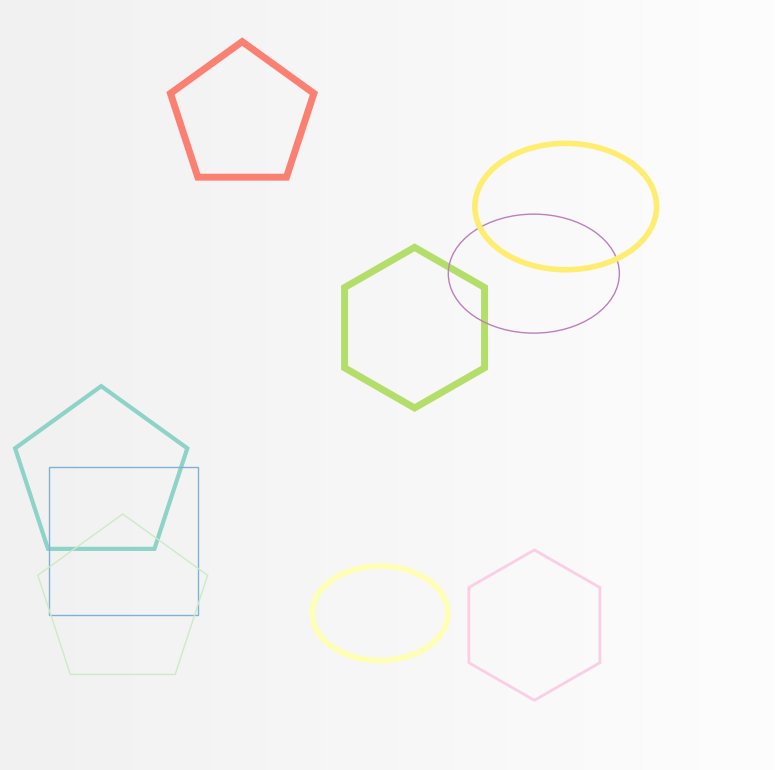[{"shape": "pentagon", "thickness": 1.5, "radius": 0.58, "center": [0.131, 0.382]}, {"shape": "oval", "thickness": 2, "radius": 0.44, "center": [0.49, 0.204]}, {"shape": "pentagon", "thickness": 2.5, "radius": 0.49, "center": [0.312, 0.849]}, {"shape": "square", "thickness": 0.5, "radius": 0.48, "center": [0.159, 0.297]}, {"shape": "hexagon", "thickness": 2.5, "radius": 0.52, "center": [0.535, 0.574]}, {"shape": "hexagon", "thickness": 1, "radius": 0.49, "center": [0.689, 0.188]}, {"shape": "oval", "thickness": 0.5, "radius": 0.55, "center": [0.689, 0.645]}, {"shape": "pentagon", "thickness": 0.5, "radius": 0.58, "center": [0.158, 0.217]}, {"shape": "oval", "thickness": 2, "radius": 0.59, "center": [0.73, 0.732]}]